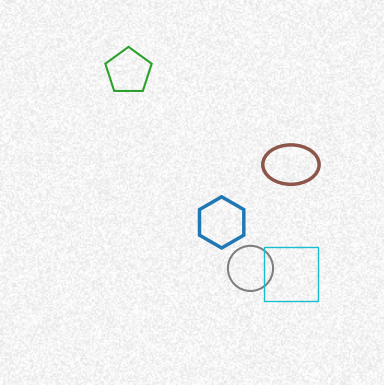[{"shape": "hexagon", "thickness": 2.5, "radius": 0.33, "center": [0.576, 0.422]}, {"shape": "pentagon", "thickness": 1.5, "radius": 0.32, "center": [0.334, 0.815]}, {"shape": "oval", "thickness": 2.5, "radius": 0.37, "center": [0.756, 0.572]}, {"shape": "circle", "thickness": 1.5, "radius": 0.29, "center": [0.651, 0.303]}, {"shape": "square", "thickness": 1, "radius": 0.35, "center": [0.755, 0.288]}]